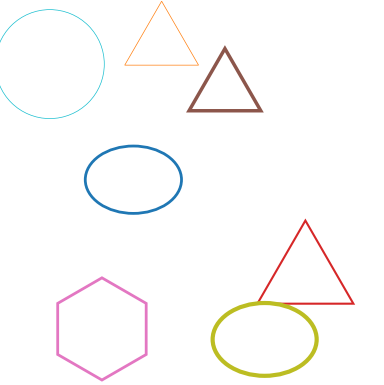[{"shape": "oval", "thickness": 2, "radius": 0.62, "center": [0.346, 0.533]}, {"shape": "triangle", "thickness": 0.5, "radius": 0.55, "center": [0.42, 0.886]}, {"shape": "triangle", "thickness": 1.5, "radius": 0.72, "center": [0.793, 0.283]}, {"shape": "triangle", "thickness": 2.5, "radius": 0.54, "center": [0.584, 0.766]}, {"shape": "hexagon", "thickness": 2, "radius": 0.66, "center": [0.265, 0.146]}, {"shape": "oval", "thickness": 3, "radius": 0.68, "center": [0.687, 0.118]}, {"shape": "circle", "thickness": 0.5, "radius": 0.71, "center": [0.129, 0.833]}]